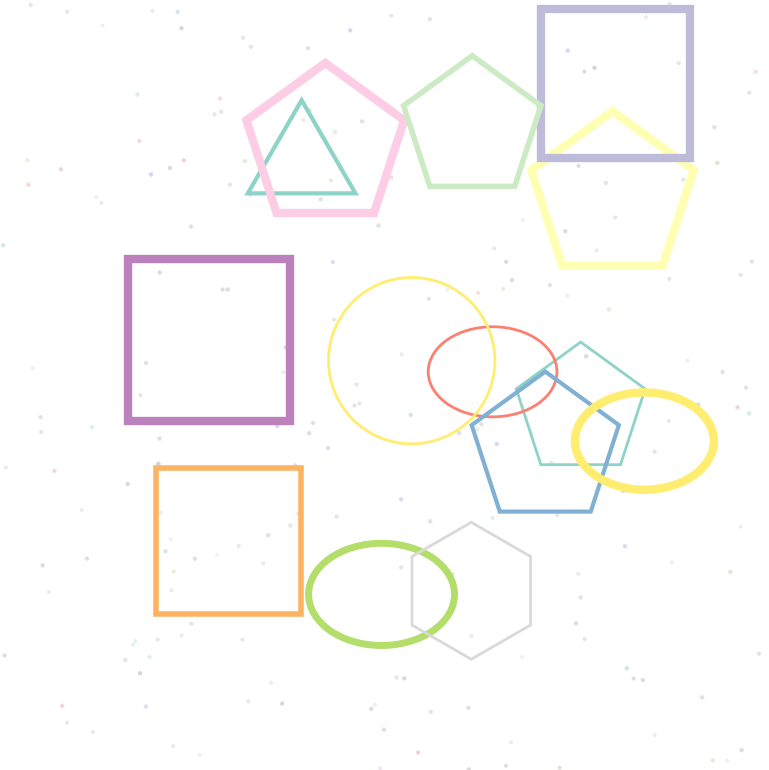[{"shape": "triangle", "thickness": 1.5, "radius": 0.4, "center": [0.392, 0.789]}, {"shape": "pentagon", "thickness": 1, "radius": 0.44, "center": [0.754, 0.468]}, {"shape": "pentagon", "thickness": 3, "radius": 0.55, "center": [0.795, 0.745]}, {"shape": "square", "thickness": 3, "radius": 0.48, "center": [0.8, 0.891]}, {"shape": "oval", "thickness": 1, "radius": 0.42, "center": [0.64, 0.517]}, {"shape": "pentagon", "thickness": 1.5, "radius": 0.5, "center": [0.708, 0.417]}, {"shape": "square", "thickness": 2, "radius": 0.47, "center": [0.297, 0.297]}, {"shape": "oval", "thickness": 2.5, "radius": 0.47, "center": [0.496, 0.228]}, {"shape": "pentagon", "thickness": 3, "radius": 0.54, "center": [0.422, 0.811]}, {"shape": "hexagon", "thickness": 1, "radius": 0.44, "center": [0.612, 0.233]}, {"shape": "square", "thickness": 3, "radius": 0.53, "center": [0.272, 0.559]}, {"shape": "pentagon", "thickness": 2, "radius": 0.47, "center": [0.613, 0.834]}, {"shape": "oval", "thickness": 3, "radius": 0.45, "center": [0.837, 0.427]}, {"shape": "circle", "thickness": 1, "radius": 0.54, "center": [0.535, 0.532]}]